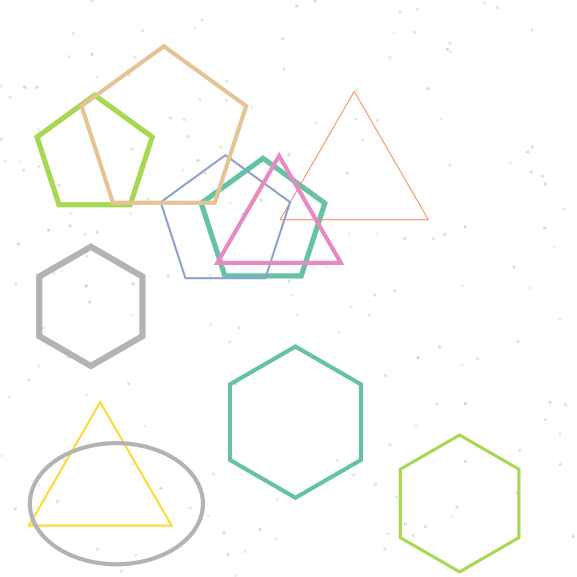[{"shape": "hexagon", "thickness": 2, "radius": 0.65, "center": [0.512, 0.268]}, {"shape": "pentagon", "thickness": 2.5, "radius": 0.56, "center": [0.456, 0.612]}, {"shape": "triangle", "thickness": 0.5, "radius": 0.74, "center": [0.613, 0.693]}, {"shape": "pentagon", "thickness": 1, "radius": 0.59, "center": [0.39, 0.613]}, {"shape": "triangle", "thickness": 2, "radius": 0.62, "center": [0.483, 0.606]}, {"shape": "hexagon", "thickness": 1.5, "radius": 0.59, "center": [0.796, 0.127]}, {"shape": "pentagon", "thickness": 2.5, "radius": 0.52, "center": [0.164, 0.729]}, {"shape": "triangle", "thickness": 1, "radius": 0.71, "center": [0.174, 0.16]}, {"shape": "pentagon", "thickness": 2, "radius": 0.75, "center": [0.284, 0.769]}, {"shape": "oval", "thickness": 2, "radius": 0.75, "center": [0.202, 0.127]}, {"shape": "hexagon", "thickness": 3, "radius": 0.52, "center": [0.157, 0.469]}]